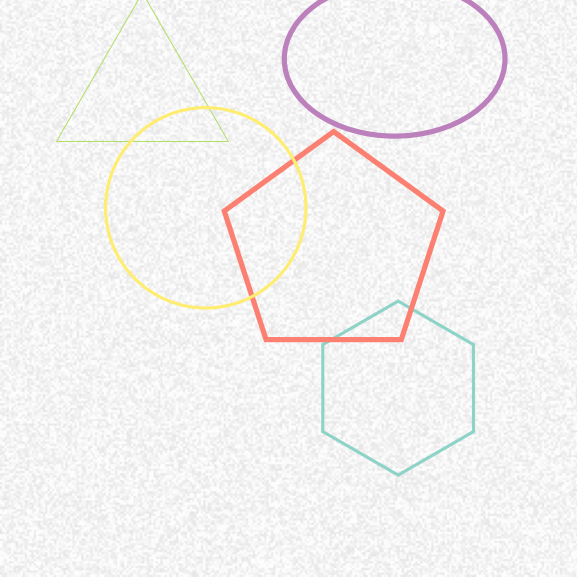[{"shape": "hexagon", "thickness": 1.5, "radius": 0.75, "center": [0.689, 0.327]}, {"shape": "pentagon", "thickness": 2.5, "radius": 1.0, "center": [0.578, 0.572]}, {"shape": "triangle", "thickness": 0.5, "radius": 0.86, "center": [0.247, 0.84]}, {"shape": "oval", "thickness": 2.5, "radius": 0.96, "center": [0.683, 0.897]}, {"shape": "circle", "thickness": 1.5, "radius": 0.87, "center": [0.356, 0.639]}]